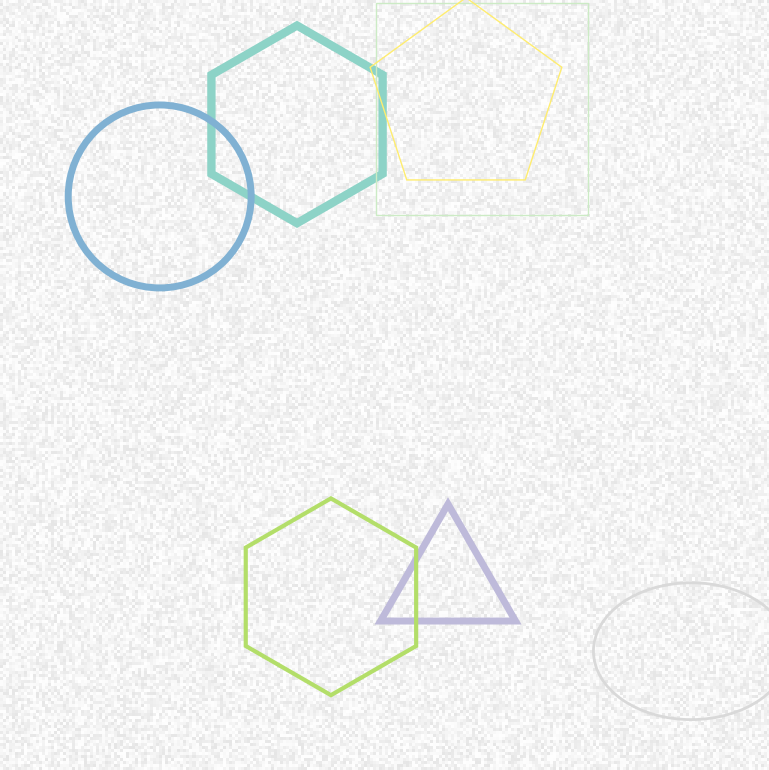[{"shape": "hexagon", "thickness": 3, "radius": 0.64, "center": [0.386, 0.838]}, {"shape": "triangle", "thickness": 2.5, "radius": 0.51, "center": [0.582, 0.244]}, {"shape": "circle", "thickness": 2.5, "radius": 0.59, "center": [0.207, 0.745]}, {"shape": "hexagon", "thickness": 1.5, "radius": 0.64, "center": [0.43, 0.225]}, {"shape": "oval", "thickness": 1, "radius": 0.63, "center": [0.898, 0.154]}, {"shape": "square", "thickness": 0.5, "radius": 0.69, "center": [0.626, 0.859]}, {"shape": "pentagon", "thickness": 0.5, "radius": 0.65, "center": [0.605, 0.872]}]